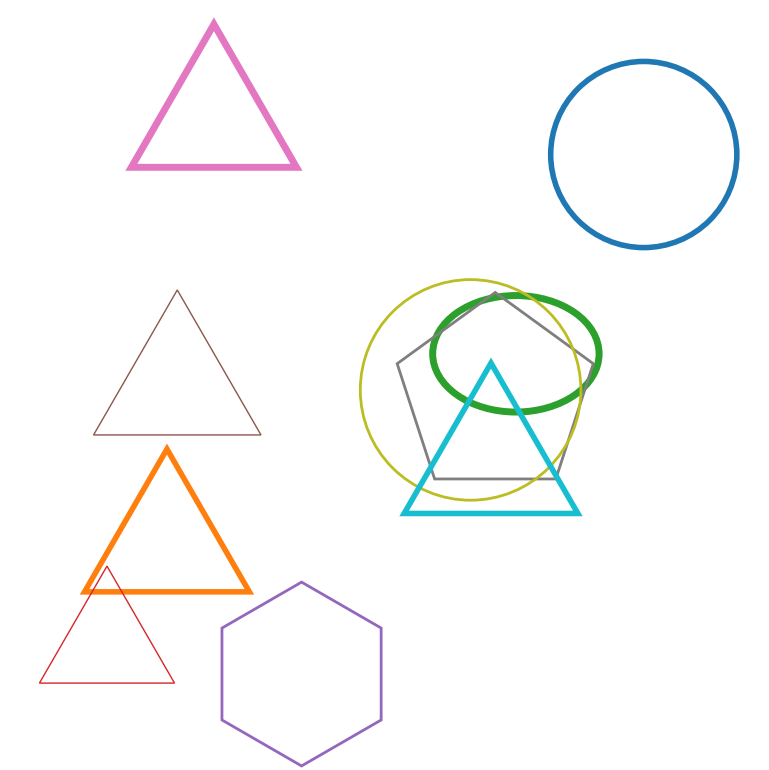[{"shape": "circle", "thickness": 2, "radius": 0.6, "center": [0.836, 0.799]}, {"shape": "triangle", "thickness": 2, "radius": 0.62, "center": [0.217, 0.293]}, {"shape": "oval", "thickness": 2.5, "radius": 0.54, "center": [0.67, 0.541]}, {"shape": "triangle", "thickness": 0.5, "radius": 0.51, "center": [0.139, 0.163]}, {"shape": "hexagon", "thickness": 1, "radius": 0.6, "center": [0.392, 0.125]}, {"shape": "triangle", "thickness": 0.5, "radius": 0.63, "center": [0.23, 0.498]}, {"shape": "triangle", "thickness": 2.5, "radius": 0.62, "center": [0.278, 0.845]}, {"shape": "pentagon", "thickness": 1, "radius": 0.67, "center": [0.643, 0.486]}, {"shape": "circle", "thickness": 1, "radius": 0.72, "center": [0.611, 0.494]}, {"shape": "triangle", "thickness": 2, "radius": 0.65, "center": [0.638, 0.398]}]